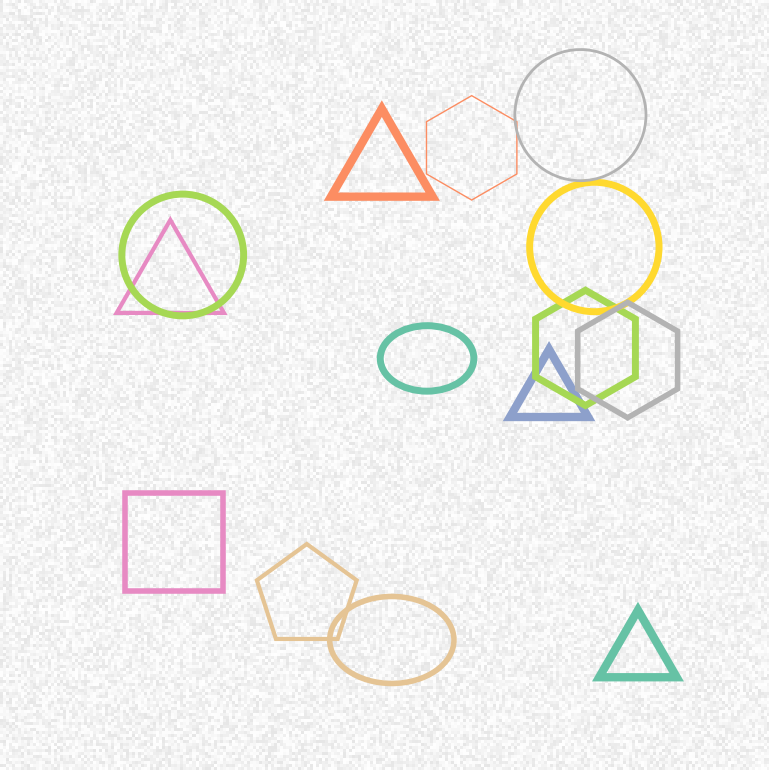[{"shape": "oval", "thickness": 2.5, "radius": 0.3, "center": [0.555, 0.535]}, {"shape": "triangle", "thickness": 3, "radius": 0.29, "center": [0.829, 0.15]}, {"shape": "triangle", "thickness": 3, "radius": 0.38, "center": [0.496, 0.783]}, {"shape": "hexagon", "thickness": 0.5, "radius": 0.34, "center": [0.613, 0.808]}, {"shape": "triangle", "thickness": 3, "radius": 0.29, "center": [0.713, 0.488]}, {"shape": "triangle", "thickness": 1.5, "radius": 0.4, "center": [0.221, 0.634]}, {"shape": "square", "thickness": 2, "radius": 0.32, "center": [0.226, 0.297]}, {"shape": "hexagon", "thickness": 2.5, "radius": 0.37, "center": [0.76, 0.548]}, {"shape": "circle", "thickness": 2.5, "radius": 0.4, "center": [0.237, 0.669]}, {"shape": "circle", "thickness": 2.5, "radius": 0.42, "center": [0.772, 0.679]}, {"shape": "oval", "thickness": 2, "radius": 0.4, "center": [0.509, 0.169]}, {"shape": "pentagon", "thickness": 1.5, "radius": 0.34, "center": [0.398, 0.225]}, {"shape": "circle", "thickness": 1, "radius": 0.43, "center": [0.754, 0.85]}, {"shape": "hexagon", "thickness": 2, "radius": 0.37, "center": [0.815, 0.532]}]